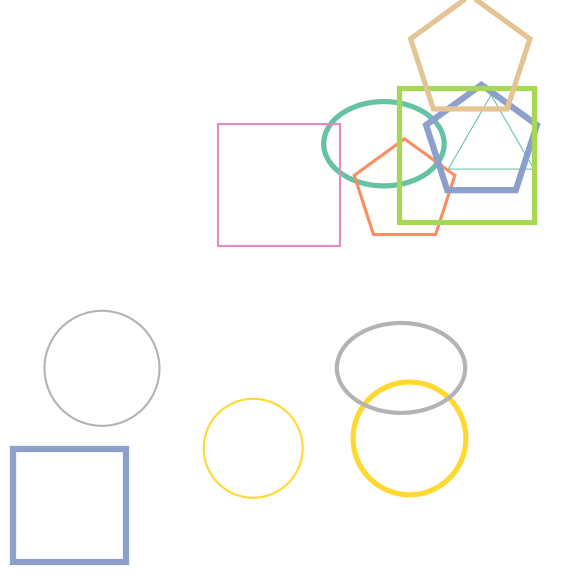[{"shape": "oval", "thickness": 2.5, "radius": 0.52, "center": [0.665, 0.75]}, {"shape": "triangle", "thickness": 0.5, "radius": 0.43, "center": [0.85, 0.749]}, {"shape": "pentagon", "thickness": 1.5, "radius": 0.46, "center": [0.7, 0.667]}, {"shape": "pentagon", "thickness": 3, "radius": 0.5, "center": [0.834, 0.752]}, {"shape": "square", "thickness": 3, "radius": 0.49, "center": [0.121, 0.124]}, {"shape": "square", "thickness": 1, "radius": 0.53, "center": [0.484, 0.678]}, {"shape": "square", "thickness": 2.5, "radius": 0.58, "center": [0.808, 0.731]}, {"shape": "circle", "thickness": 1, "radius": 0.43, "center": [0.438, 0.223]}, {"shape": "circle", "thickness": 2.5, "radius": 0.49, "center": [0.709, 0.24]}, {"shape": "pentagon", "thickness": 2.5, "radius": 0.54, "center": [0.814, 0.898]}, {"shape": "oval", "thickness": 2, "radius": 0.56, "center": [0.694, 0.362]}, {"shape": "circle", "thickness": 1, "radius": 0.5, "center": [0.177, 0.361]}]